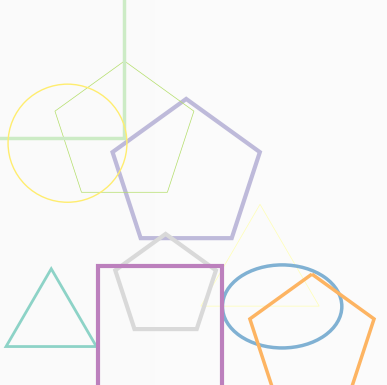[{"shape": "triangle", "thickness": 2, "radius": 0.67, "center": [0.132, 0.167]}, {"shape": "triangle", "thickness": 0.5, "radius": 0.88, "center": [0.671, 0.293]}, {"shape": "pentagon", "thickness": 3, "radius": 1.0, "center": [0.48, 0.543]}, {"shape": "oval", "thickness": 2.5, "radius": 0.77, "center": [0.728, 0.204]}, {"shape": "pentagon", "thickness": 2.5, "radius": 0.84, "center": [0.805, 0.12]}, {"shape": "pentagon", "thickness": 0.5, "radius": 0.94, "center": [0.321, 0.653]}, {"shape": "pentagon", "thickness": 3, "radius": 0.68, "center": [0.427, 0.256]}, {"shape": "square", "thickness": 3, "radius": 0.8, "center": [0.413, 0.149]}, {"shape": "square", "thickness": 2.5, "radius": 0.91, "center": [0.137, 0.826]}, {"shape": "circle", "thickness": 1, "radius": 0.77, "center": [0.174, 0.628]}]